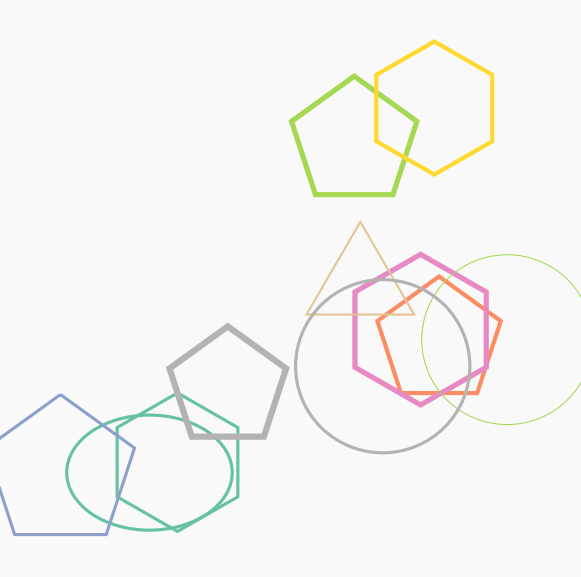[{"shape": "hexagon", "thickness": 1.5, "radius": 0.6, "center": [0.305, 0.199]}, {"shape": "oval", "thickness": 1.5, "radius": 0.71, "center": [0.257, 0.181]}, {"shape": "pentagon", "thickness": 2, "radius": 0.56, "center": [0.755, 0.409]}, {"shape": "pentagon", "thickness": 1.5, "radius": 0.67, "center": [0.104, 0.182]}, {"shape": "hexagon", "thickness": 2.5, "radius": 0.65, "center": [0.724, 0.428]}, {"shape": "circle", "thickness": 0.5, "radius": 0.74, "center": [0.873, 0.411]}, {"shape": "pentagon", "thickness": 2.5, "radius": 0.57, "center": [0.609, 0.754]}, {"shape": "hexagon", "thickness": 2, "radius": 0.58, "center": [0.747, 0.812]}, {"shape": "triangle", "thickness": 1, "radius": 0.53, "center": [0.62, 0.508]}, {"shape": "circle", "thickness": 1.5, "radius": 0.75, "center": [0.658, 0.365]}, {"shape": "pentagon", "thickness": 3, "radius": 0.53, "center": [0.392, 0.328]}]